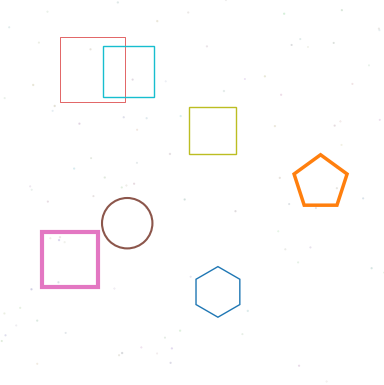[{"shape": "hexagon", "thickness": 1, "radius": 0.33, "center": [0.566, 0.242]}, {"shape": "pentagon", "thickness": 2.5, "radius": 0.36, "center": [0.833, 0.526]}, {"shape": "square", "thickness": 0.5, "radius": 0.42, "center": [0.239, 0.819]}, {"shape": "circle", "thickness": 1.5, "radius": 0.33, "center": [0.33, 0.42]}, {"shape": "square", "thickness": 3, "radius": 0.36, "center": [0.182, 0.326]}, {"shape": "square", "thickness": 1, "radius": 0.31, "center": [0.551, 0.66]}, {"shape": "square", "thickness": 1, "radius": 0.33, "center": [0.334, 0.813]}]